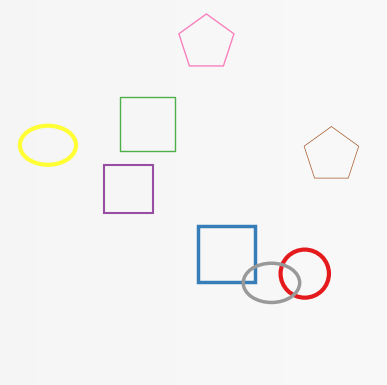[{"shape": "circle", "thickness": 3, "radius": 0.31, "center": [0.786, 0.289]}, {"shape": "square", "thickness": 2.5, "radius": 0.36, "center": [0.585, 0.34]}, {"shape": "square", "thickness": 1, "radius": 0.35, "center": [0.381, 0.678]}, {"shape": "square", "thickness": 1.5, "radius": 0.32, "center": [0.331, 0.509]}, {"shape": "oval", "thickness": 3, "radius": 0.36, "center": [0.124, 0.623]}, {"shape": "pentagon", "thickness": 0.5, "radius": 0.37, "center": [0.855, 0.597]}, {"shape": "pentagon", "thickness": 1, "radius": 0.37, "center": [0.533, 0.889]}, {"shape": "oval", "thickness": 2.5, "radius": 0.36, "center": [0.701, 0.265]}]